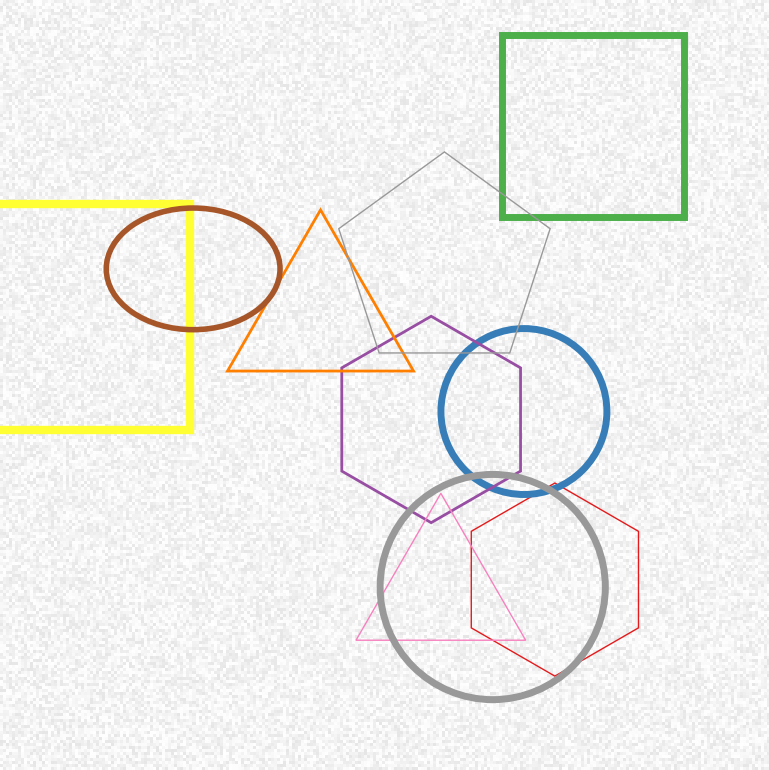[{"shape": "hexagon", "thickness": 0.5, "radius": 0.63, "center": [0.721, 0.247]}, {"shape": "circle", "thickness": 2.5, "radius": 0.54, "center": [0.68, 0.466]}, {"shape": "square", "thickness": 2.5, "radius": 0.59, "center": [0.77, 0.837]}, {"shape": "hexagon", "thickness": 1, "radius": 0.67, "center": [0.56, 0.455]}, {"shape": "triangle", "thickness": 1, "radius": 0.7, "center": [0.416, 0.588]}, {"shape": "square", "thickness": 3, "radius": 0.73, "center": [0.1, 0.588]}, {"shape": "oval", "thickness": 2, "radius": 0.56, "center": [0.251, 0.651]}, {"shape": "triangle", "thickness": 0.5, "radius": 0.64, "center": [0.573, 0.232]}, {"shape": "pentagon", "thickness": 0.5, "radius": 0.72, "center": [0.577, 0.658]}, {"shape": "circle", "thickness": 2.5, "radius": 0.73, "center": [0.64, 0.238]}]